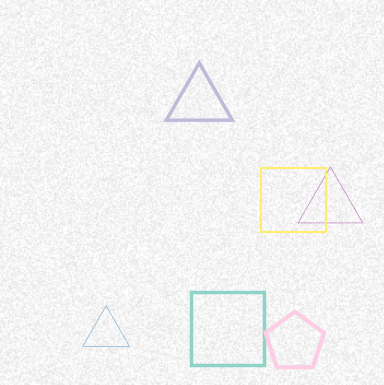[{"shape": "square", "thickness": 2.5, "radius": 0.47, "center": [0.592, 0.147]}, {"shape": "triangle", "thickness": 2.5, "radius": 0.49, "center": [0.518, 0.737]}, {"shape": "triangle", "thickness": 0.5, "radius": 0.35, "center": [0.276, 0.135]}, {"shape": "pentagon", "thickness": 3, "radius": 0.4, "center": [0.766, 0.111]}, {"shape": "triangle", "thickness": 0.5, "radius": 0.48, "center": [0.858, 0.469]}, {"shape": "square", "thickness": 1.5, "radius": 0.42, "center": [0.762, 0.48]}]